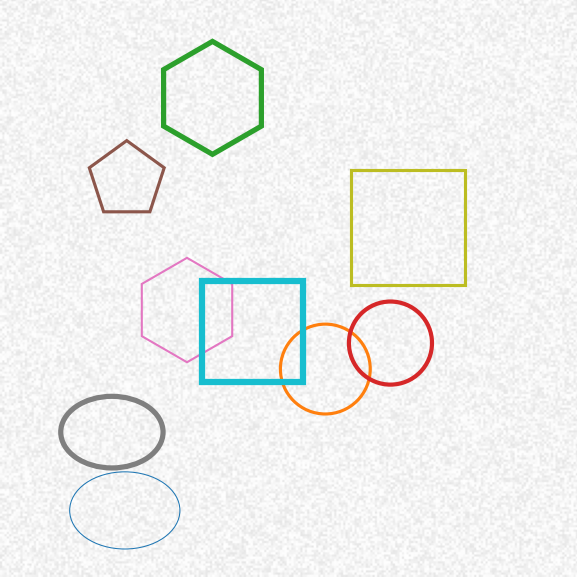[{"shape": "oval", "thickness": 0.5, "radius": 0.48, "center": [0.216, 0.115]}, {"shape": "circle", "thickness": 1.5, "radius": 0.39, "center": [0.563, 0.36]}, {"shape": "hexagon", "thickness": 2.5, "radius": 0.49, "center": [0.368, 0.83]}, {"shape": "circle", "thickness": 2, "radius": 0.36, "center": [0.676, 0.405]}, {"shape": "pentagon", "thickness": 1.5, "radius": 0.34, "center": [0.219, 0.688]}, {"shape": "hexagon", "thickness": 1, "radius": 0.45, "center": [0.324, 0.462]}, {"shape": "oval", "thickness": 2.5, "radius": 0.44, "center": [0.194, 0.251]}, {"shape": "square", "thickness": 1.5, "radius": 0.49, "center": [0.706, 0.605]}, {"shape": "square", "thickness": 3, "radius": 0.44, "center": [0.438, 0.425]}]